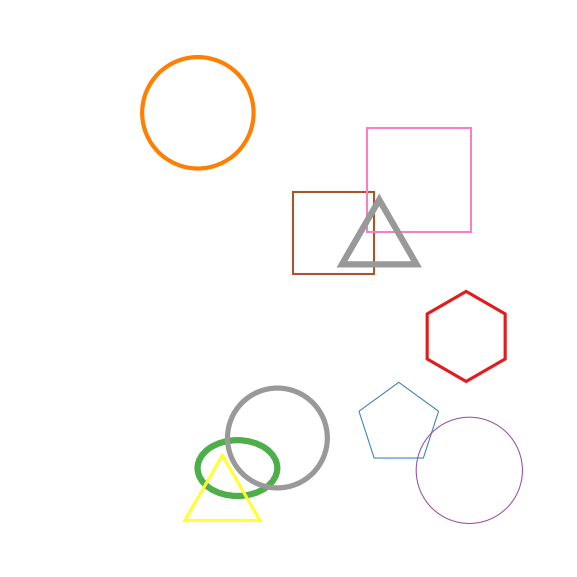[{"shape": "hexagon", "thickness": 1.5, "radius": 0.39, "center": [0.807, 0.417]}, {"shape": "pentagon", "thickness": 0.5, "radius": 0.36, "center": [0.69, 0.265]}, {"shape": "oval", "thickness": 3, "radius": 0.35, "center": [0.411, 0.189]}, {"shape": "circle", "thickness": 0.5, "radius": 0.46, "center": [0.813, 0.185]}, {"shape": "circle", "thickness": 2, "radius": 0.48, "center": [0.343, 0.804]}, {"shape": "triangle", "thickness": 1.5, "radius": 0.38, "center": [0.385, 0.135]}, {"shape": "square", "thickness": 1, "radius": 0.35, "center": [0.577, 0.596]}, {"shape": "square", "thickness": 1, "radius": 0.45, "center": [0.726, 0.687]}, {"shape": "circle", "thickness": 2.5, "radius": 0.43, "center": [0.48, 0.241]}, {"shape": "triangle", "thickness": 3, "radius": 0.37, "center": [0.657, 0.579]}]